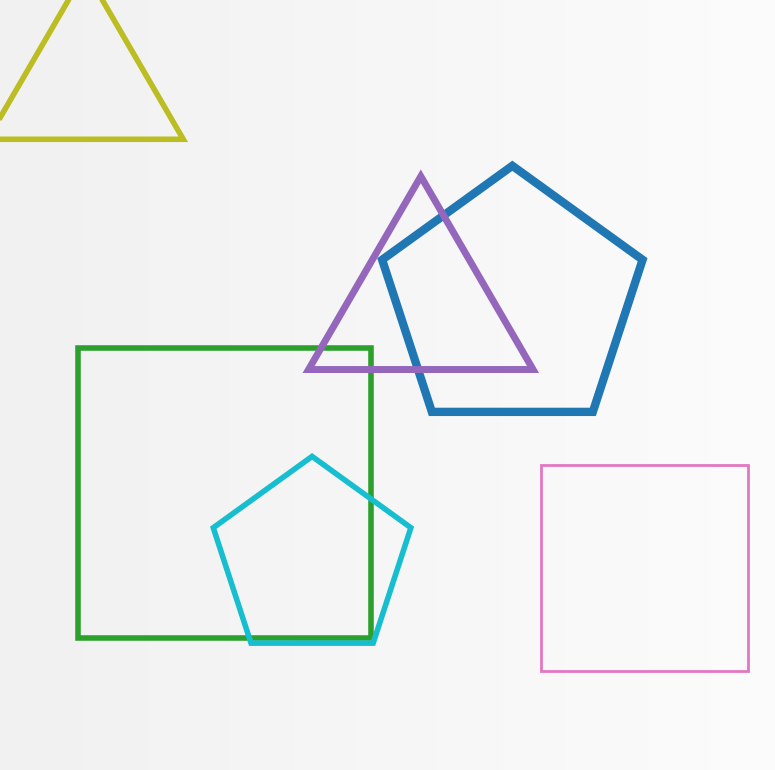[{"shape": "pentagon", "thickness": 3, "radius": 0.88, "center": [0.661, 0.608]}, {"shape": "square", "thickness": 2, "radius": 0.94, "center": [0.289, 0.36]}, {"shape": "triangle", "thickness": 2.5, "radius": 0.84, "center": [0.543, 0.604]}, {"shape": "square", "thickness": 1, "radius": 0.67, "center": [0.831, 0.262]}, {"shape": "triangle", "thickness": 2, "radius": 0.73, "center": [0.11, 0.892]}, {"shape": "pentagon", "thickness": 2, "radius": 0.67, "center": [0.403, 0.273]}]